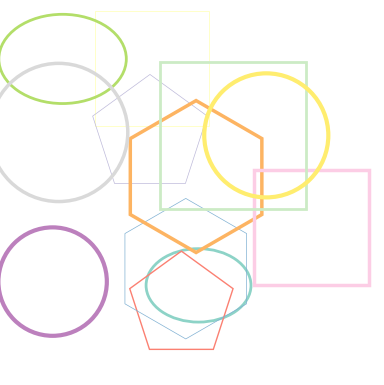[{"shape": "oval", "thickness": 2, "radius": 0.68, "center": [0.516, 0.259]}, {"shape": "square", "thickness": 0.5, "radius": 0.74, "center": [0.395, 0.823]}, {"shape": "pentagon", "thickness": 0.5, "radius": 0.78, "center": [0.39, 0.65]}, {"shape": "pentagon", "thickness": 1, "radius": 0.71, "center": [0.471, 0.207]}, {"shape": "hexagon", "thickness": 0.5, "radius": 0.91, "center": [0.483, 0.302]}, {"shape": "hexagon", "thickness": 2.5, "radius": 0.99, "center": [0.509, 0.541]}, {"shape": "oval", "thickness": 2, "radius": 0.83, "center": [0.163, 0.847]}, {"shape": "square", "thickness": 2.5, "radius": 0.74, "center": [0.809, 0.409]}, {"shape": "circle", "thickness": 2.5, "radius": 0.9, "center": [0.152, 0.656]}, {"shape": "circle", "thickness": 3, "radius": 0.7, "center": [0.137, 0.269]}, {"shape": "square", "thickness": 2, "radius": 0.95, "center": [0.605, 0.648]}, {"shape": "circle", "thickness": 3, "radius": 0.81, "center": [0.692, 0.648]}]